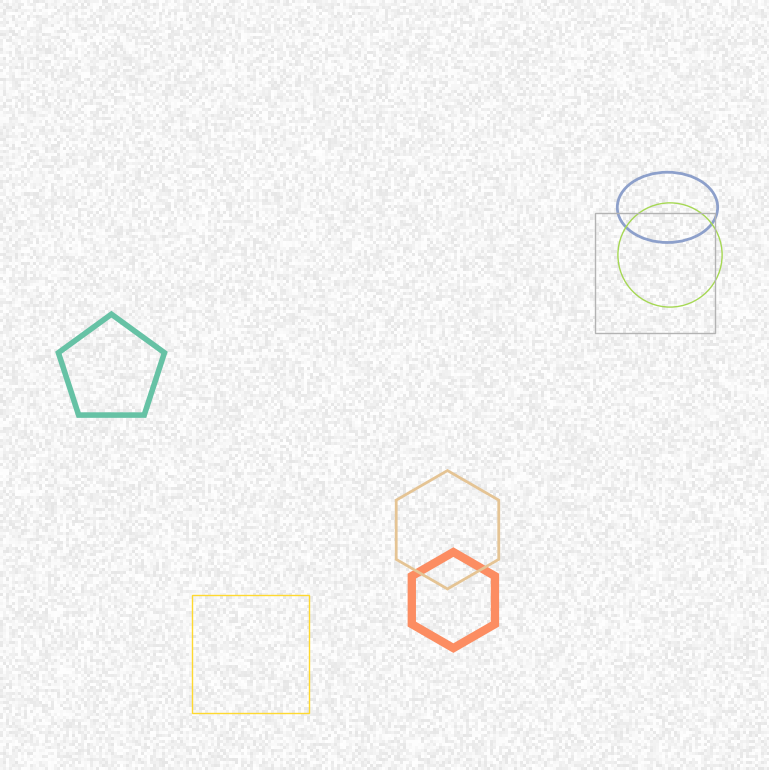[{"shape": "pentagon", "thickness": 2, "radius": 0.36, "center": [0.145, 0.52]}, {"shape": "hexagon", "thickness": 3, "radius": 0.31, "center": [0.589, 0.221]}, {"shape": "oval", "thickness": 1, "radius": 0.33, "center": [0.867, 0.731]}, {"shape": "circle", "thickness": 0.5, "radius": 0.34, "center": [0.87, 0.669]}, {"shape": "square", "thickness": 0.5, "radius": 0.38, "center": [0.325, 0.15]}, {"shape": "hexagon", "thickness": 1, "radius": 0.38, "center": [0.581, 0.312]}, {"shape": "square", "thickness": 0.5, "radius": 0.39, "center": [0.85, 0.645]}]